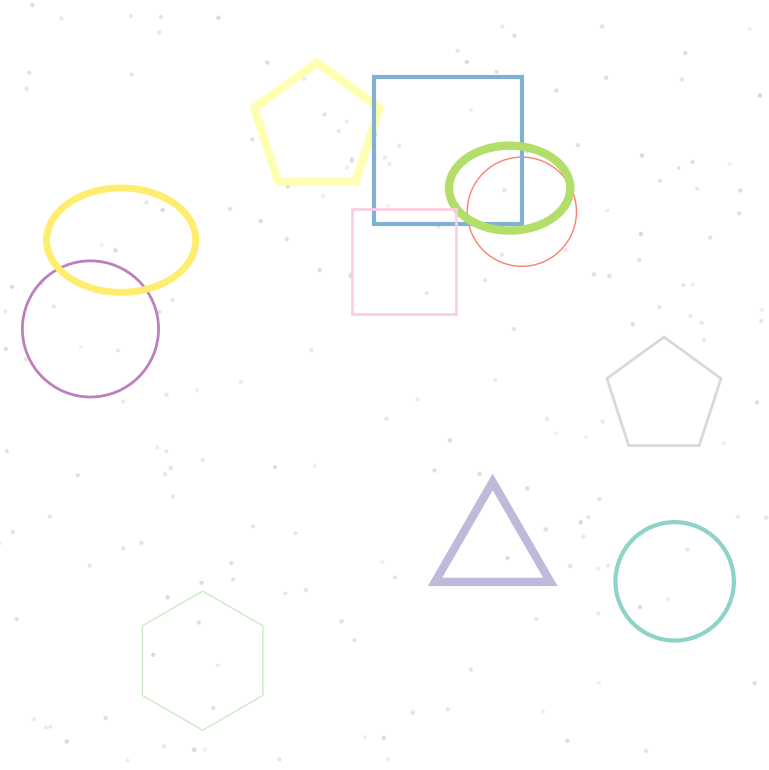[{"shape": "circle", "thickness": 1.5, "radius": 0.38, "center": [0.876, 0.245]}, {"shape": "pentagon", "thickness": 3, "radius": 0.43, "center": [0.412, 0.833]}, {"shape": "triangle", "thickness": 3, "radius": 0.43, "center": [0.64, 0.288]}, {"shape": "circle", "thickness": 0.5, "radius": 0.35, "center": [0.678, 0.725]}, {"shape": "square", "thickness": 1.5, "radius": 0.48, "center": [0.582, 0.805]}, {"shape": "oval", "thickness": 3, "radius": 0.39, "center": [0.662, 0.756]}, {"shape": "square", "thickness": 1, "radius": 0.34, "center": [0.525, 0.66]}, {"shape": "pentagon", "thickness": 1, "radius": 0.39, "center": [0.862, 0.484]}, {"shape": "circle", "thickness": 1, "radius": 0.44, "center": [0.117, 0.573]}, {"shape": "hexagon", "thickness": 0.5, "radius": 0.45, "center": [0.263, 0.142]}, {"shape": "oval", "thickness": 2.5, "radius": 0.48, "center": [0.157, 0.688]}]